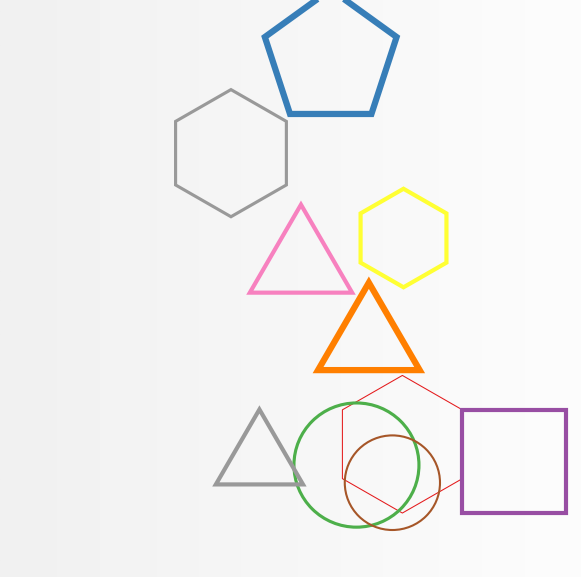[{"shape": "hexagon", "thickness": 0.5, "radius": 0.6, "center": [0.692, 0.23]}, {"shape": "pentagon", "thickness": 3, "radius": 0.6, "center": [0.569, 0.898]}, {"shape": "circle", "thickness": 1.5, "radius": 0.54, "center": [0.613, 0.194]}, {"shape": "square", "thickness": 2, "radius": 0.45, "center": [0.884, 0.2]}, {"shape": "triangle", "thickness": 3, "radius": 0.5, "center": [0.635, 0.409]}, {"shape": "hexagon", "thickness": 2, "radius": 0.43, "center": [0.694, 0.587]}, {"shape": "circle", "thickness": 1, "radius": 0.41, "center": [0.675, 0.163]}, {"shape": "triangle", "thickness": 2, "radius": 0.51, "center": [0.518, 0.543]}, {"shape": "hexagon", "thickness": 1.5, "radius": 0.55, "center": [0.397, 0.734]}, {"shape": "triangle", "thickness": 2, "radius": 0.43, "center": [0.446, 0.204]}]